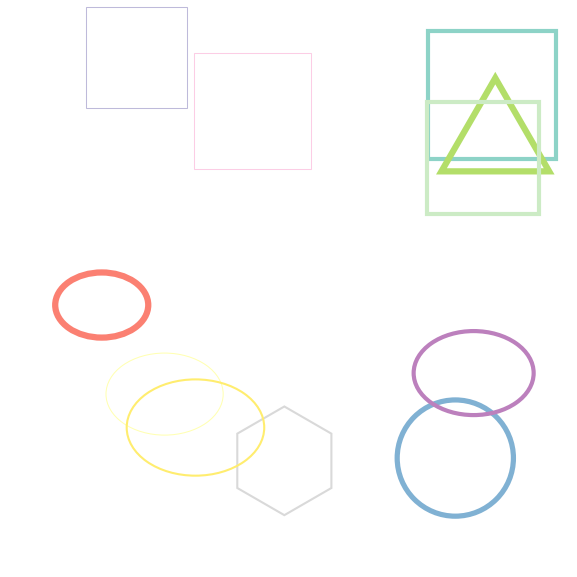[{"shape": "square", "thickness": 2, "radius": 0.55, "center": [0.853, 0.834]}, {"shape": "oval", "thickness": 0.5, "radius": 0.51, "center": [0.285, 0.317]}, {"shape": "square", "thickness": 0.5, "radius": 0.44, "center": [0.236, 0.9]}, {"shape": "oval", "thickness": 3, "radius": 0.4, "center": [0.176, 0.471]}, {"shape": "circle", "thickness": 2.5, "radius": 0.5, "center": [0.788, 0.206]}, {"shape": "triangle", "thickness": 3, "radius": 0.54, "center": [0.858, 0.756]}, {"shape": "square", "thickness": 0.5, "radius": 0.5, "center": [0.437, 0.807]}, {"shape": "hexagon", "thickness": 1, "radius": 0.47, "center": [0.492, 0.201]}, {"shape": "oval", "thickness": 2, "radius": 0.52, "center": [0.82, 0.353]}, {"shape": "square", "thickness": 2, "radius": 0.48, "center": [0.836, 0.726]}, {"shape": "oval", "thickness": 1, "radius": 0.6, "center": [0.338, 0.259]}]